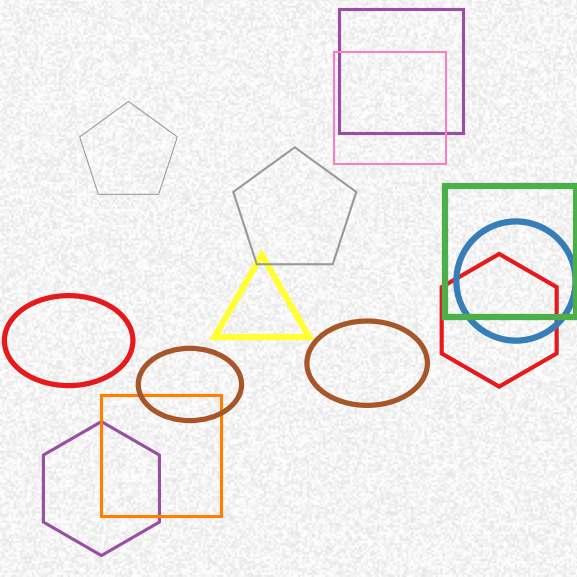[{"shape": "hexagon", "thickness": 2, "radius": 0.57, "center": [0.864, 0.445]}, {"shape": "oval", "thickness": 2.5, "radius": 0.56, "center": [0.119, 0.409]}, {"shape": "circle", "thickness": 3, "radius": 0.52, "center": [0.893, 0.512]}, {"shape": "square", "thickness": 3, "radius": 0.57, "center": [0.885, 0.564]}, {"shape": "square", "thickness": 1.5, "radius": 0.54, "center": [0.694, 0.877]}, {"shape": "hexagon", "thickness": 1.5, "radius": 0.58, "center": [0.176, 0.153]}, {"shape": "square", "thickness": 1.5, "radius": 0.52, "center": [0.279, 0.211]}, {"shape": "triangle", "thickness": 3, "radius": 0.47, "center": [0.453, 0.463]}, {"shape": "oval", "thickness": 2.5, "radius": 0.45, "center": [0.329, 0.333]}, {"shape": "oval", "thickness": 2.5, "radius": 0.52, "center": [0.636, 0.37]}, {"shape": "square", "thickness": 1, "radius": 0.49, "center": [0.676, 0.812]}, {"shape": "pentagon", "thickness": 1, "radius": 0.56, "center": [0.51, 0.632]}, {"shape": "pentagon", "thickness": 0.5, "radius": 0.44, "center": [0.223, 0.735]}]